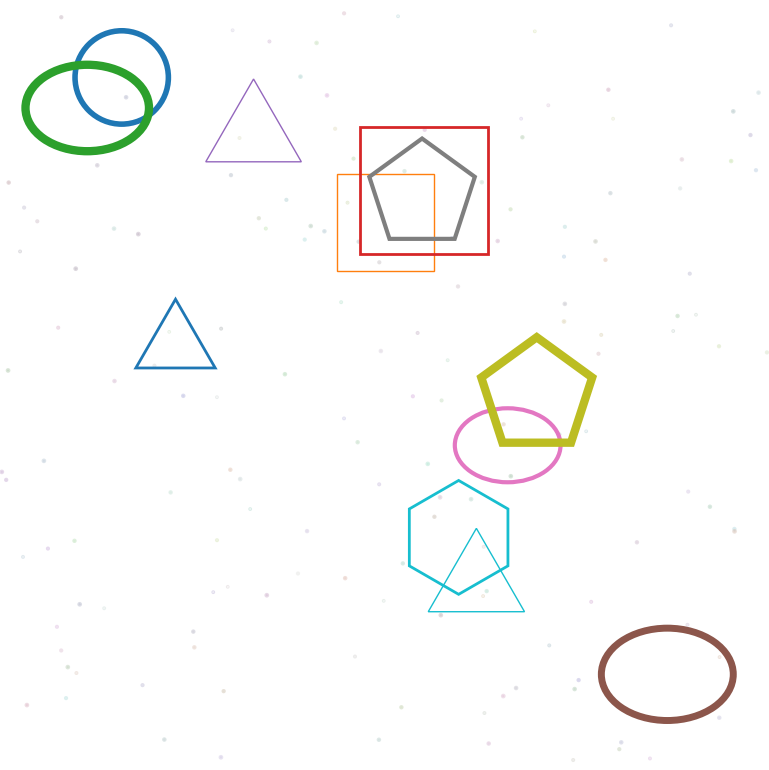[{"shape": "circle", "thickness": 2, "radius": 0.3, "center": [0.158, 0.899]}, {"shape": "triangle", "thickness": 1, "radius": 0.3, "center": [0.228, 0.552]}, {"shape": "square", "thickness": 0.5, "radius": 0.31, "center": [0.5, 0.711]}, {"shape": "oval", "thickness": 3, "radius": 0.4, "center": [0.113, 0.86]}, {"shape": "square", "thickness": 1, "radius": 0.41, "center": [0.55, 0.753]}, {"shape": "triangle", "thickness": 0.5, "radius": 0.36, "center": [0.329, 0.826]}, {"shape": "oval", "thickness": 2.5, "radius": 0.43, "center": [0.867, 0.124]}, {"shape": "oval", "thickness": 1.5, "radius": 0.34, "center": [0.659, 0.422]}, {"shape": "pentagon", "thickness": 1.5, "radius": 0.36, "center": [0.548, 0.748]}, {"shape": "pentagon", "thickness": 3, "radius": 0.38, "center": [0.697, 0.486]}, {"shape": "triangle", "thickness": 0.5, "radius": 0.36, "center": [0.619, 0.242]}, {"shape": "hexagon", "thickness": 1, "radius": 0.37, "center": [0.596, 0.302]}]